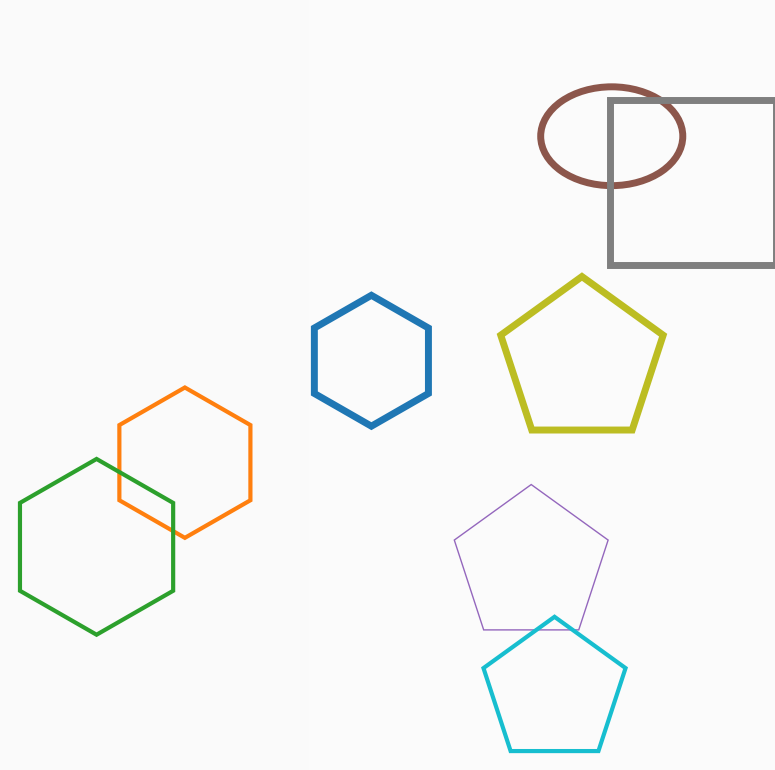[{"shape": "hexagon", "thickness": 2.5, "radius": 0.42, "center": [0.479, 0.532]}, {"shape": "hexagon", "thickness": 1.5, "radius": 0.49, "center": [0.239, 0.399]}, {"shape": "hexagon", "thickness": 1.5, "radius": 0.57, "center": [0.125, 0.29]}, {"shape": "pentagon", "thickness": 0.5, "radius": 0.52, "center": [0.685, 0.266]}, {"shape": "oval", "thickness": 2.5, "radius": 0.46, "center": [0.789, 0.823]}, {"shape": "square", "thickness": 2.5, "radius": 0.54, "center": [0.894, 0.763]}, {"shape": "pentagon", "thickness": 2.5, "radius": 0.55, "center": [0.751, 0.531]}, {"shape": "pentagon", "thickness": 1.5, "radius": 0.48, "center": [0.716, 0.103]}]